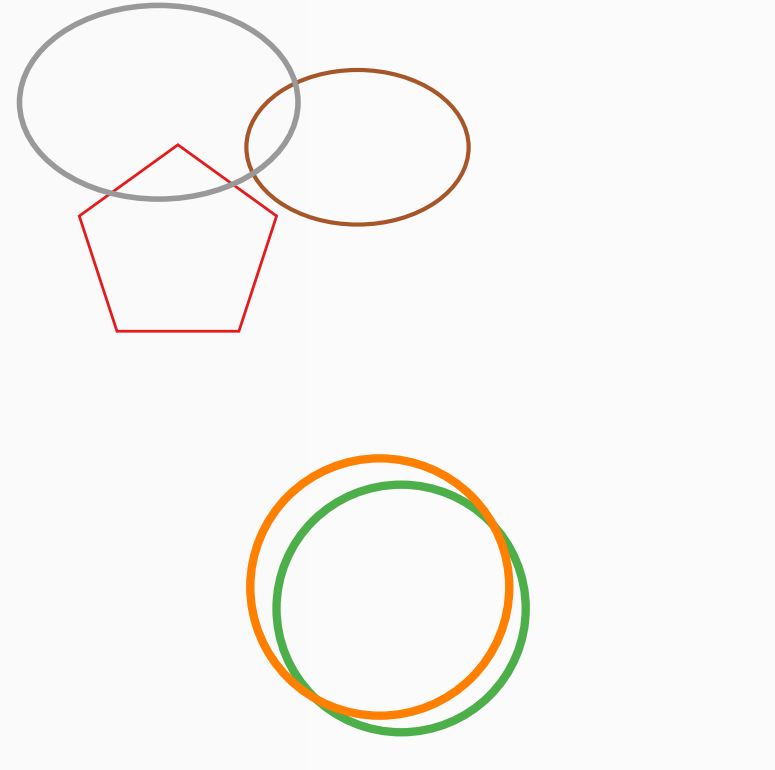[{"shape": "pentagon", "thickness": 1, "radius": 0.67, "center": [0.23, 0.678]}, {"shape": "circle", "thickness": 3, "radius": 0.8, "center": [0.518, 0.21]}, {"shape": "circle", "thickness": 3, "radius": 0.84, "center": [0.49, 0.238]}, {"shape": "oval", "thickness": 1.5, "radius": 0.72, "center": [0.461, 0.809]}, {"shape": "oval", "thickness": 2, "radius": 0.9, "center": [0.205, 0.867]}]